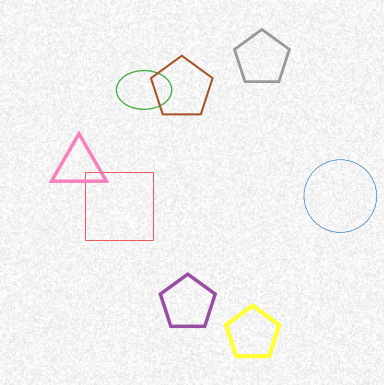[{"shape": "square", "thickness": 0.5, "radius": 0.44, "center": [0.309, 0.465]}, {"shape": "circle", "thickness": 0.5, "radius": 0.47, "center": [0.884, 0.491]}, {"shape": "oval", "thickness": 1, "radius": 0.36, "center": [0.374, 0.766]}, {"shape": "pentagon", "thickness": 2.5, "radius": 0.37, "center": [0.488, 0.213]}, {"shape": "pentagon", "thickness": 3, "radius": 0.36, "center": [0.656, 0.134]}, {"shape": "pentagon", "thickness": 1.5, "radius": 0.42, "center": [0.472, 0.771]}, {"shape": "triangle", "thickness": 2.5, "radius": 0.41, "center": [0.205, 0.57]}, {"shape": "pentagon", "thickness": 2, "radius": 0.37, "center": [0.68, 0.849]}]